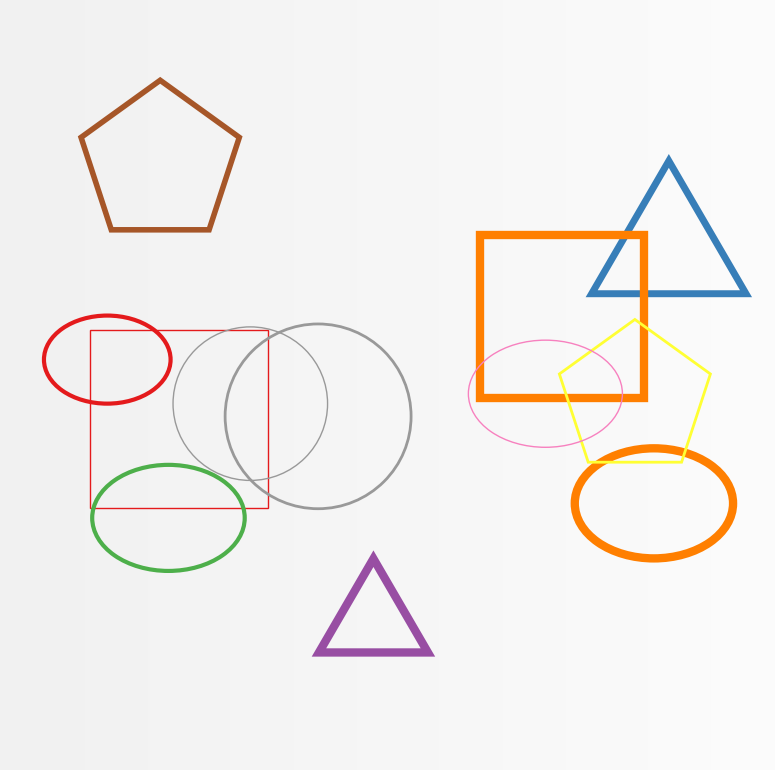[{"shape": "oval", "thickness": 1.5, "radius": 0.41, "center": [0.138, 0.533]}, {"shape": "square", "thickness": 0.5, "radius": 0.58, "center": [0.231, 0.456]}, {"shape": "triangle", "thickness": 2.5, "radius": 0.57, "center": [0.863, 0.676]}, {"shape": "oval", "thickness": 1.5, "radius": 0.49, "center": [0.217, 0.327]}, {"shape": "triangle", "thickness": 3, "radius": 0.41, "center": [0.482, 0.193]}, {"shape": "oval", "thickness": 3, "radius": 0.51, "center": [0.844, 0.346]}, {"shape": "square", "thickness": 3, "radius": 0.53, "center": [0.725, 0.589]}, {"shape": "pentagon", "thickness": 1, "radius": 0.51, "center": [0.819, 0.483]}, {"shape": "pentagon", "thickness": 2, "radius": 0.54, "center": [0.207, 0.788]}, {"shape": "oval", "thickness": 0.5, "radius": 0.5, "center": [0.704, 0.489]}, {"shape": "circle", "thickness": 0.5, "radius": 0.5, "center": [0.323, 0.476]}, {"shape": "circle", "thickness": 1, "radius": 0.6, "center": [0.41, 0.459]}]